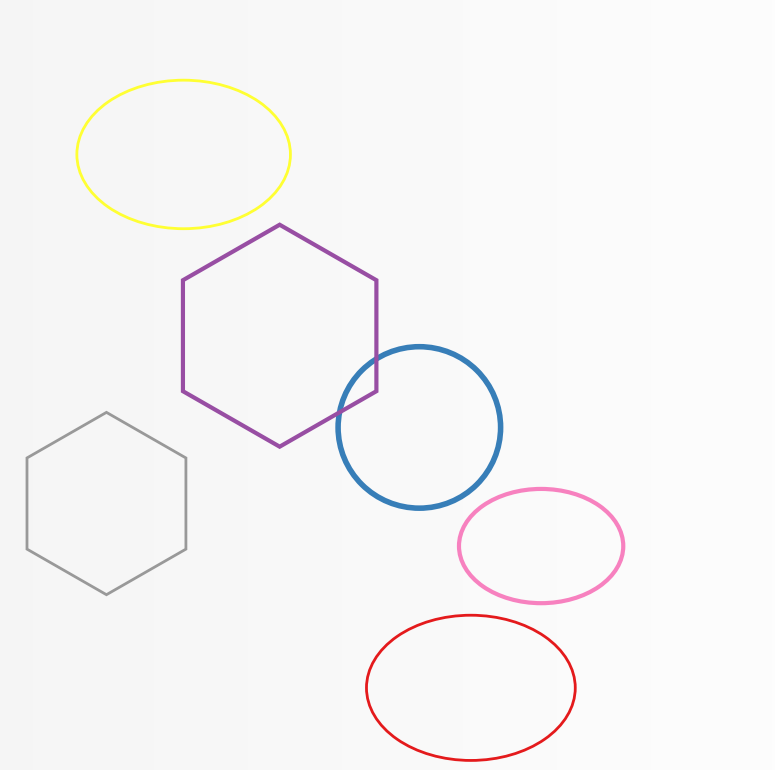[{"shape": "oval", "thickness": 1, "radius": 0.67, "center": [0.608, 0.107]}, {"shape": "circle", "thickness": 2, "radius": 0.52, "center": [0.541, 0.445]}, {"shape": "hexagon", "thickness": 1.5, "radius": 0.72, "center": [0.361, 0.564]}, {"shape": "oval", "thickness": 1, "radius": 0.69, "center": [0.237, 0.799]}, {"shape": "oval", "thickness": 1.5, "radius": 0.53, "center": [0.698, 0.291]}, {"shape": "hexagon", "thickness": 1, "radius": 0.59, "center": [0.137, 0.346]}]